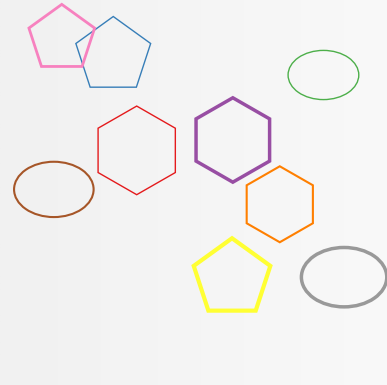[{"shape": "hexagon", "thickness": 1, "radius": 0.58, "center": [0.353, 0.609]}, {"shape": "pentagon", "thickness": 1, "radius": 0.51, "center": [0.292, 0.856]}, {"shape": "oval", "thickness": 1, "radius": 0.46, "center": [0.835, 0.805]}, {"shape": "hexagon", "thickness": 2.5, "radius": 0.55, "center": [0.601, 0.636]}, {"shape": "hexagon", "thickness": 1.5, "radius": 0.49, "center": [0.722, 0.469]}, {"shape": "pentagon", "thickness": 3, "radius": 0.52, "center": [0.599, 0.277]}, {"shape": "oval", "thickness": 1.5, "radius": 0.51, "center": [0.139, 0.508]}, {"shape": "pentagon", "thickness": 2, "radius": 0.45, "center": [0.159, 0.899]}, {"shape": "oval", "thickness": 2.5, "radius": 0.55, "center": [0.888, 0.28]}]